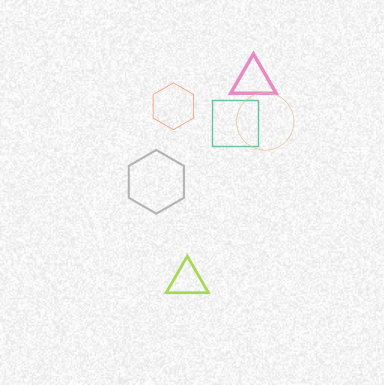[{"shape": "square", "thickness": 1, "radius": 0.3, "center": [0.61, 0.681]}, {"shape": "hexagon", "thickness": 0.5, "radius": 0.3, "center": [0.45, 0.724]}, {"shape": "triangle", "thickness": 2.5, "radius": 0.34, "center": [0.658, 0.792]}, {"shape": "triangle", "thickness": 2, "radius": 0.32, "center": [0.487, 0.271]}, {"shape": "circle", "thickness": 0.5, "radius": 0.37, "center": [0.689, 0.684]}, {"shape": "hexagon", "thickness": 1.5, "radius": 0.41, "center": [0.406, 0.528]}]